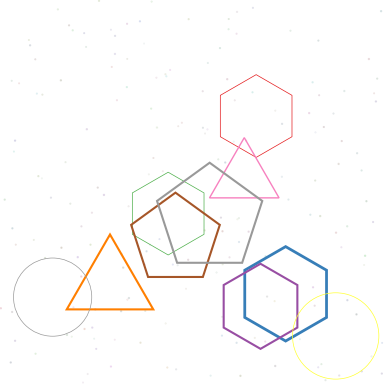[{"shape": "hexagon", "thickness": 0.5, "radius": 0.54, "center": [0.665, 0.699]}, {"shape": "hexagon", "thickness": 2, "radius": 0.61, "center": [0.742, 0.237]}, {"shape": "hexagon", "thickness": 0.5, "radius": 0.54, "center": [0.437, 0.445]}, {"shape": "hexagon", "thickness": 1.5, "radius": 0.55, "center": [0.677, 0.204]}, {"shape": "triangle", "thickness": 1.5, "radius": 0.65, "center": [0.286, 0.261]}, {"shape": "circle", "thickness": 0.5, "radius": 0.56, "center": [0.872, 0.127]}, {"shape": "pentagon", "thickness": 1.5, "radius": 0.61, "center": [0.456, 0.379]}, {"shape": "triangle", "thickness": 1, "radius": 0.52, "center": [0.634, 0.538]}, {"shape": "circle", "thickness": 0.5, "radius": 0.51, "center": [0.137, 0.228]}, {"shape": "pentagon", "thickness": 1.5, "radius": 0.72, "center": [0.545, 0.434]}]